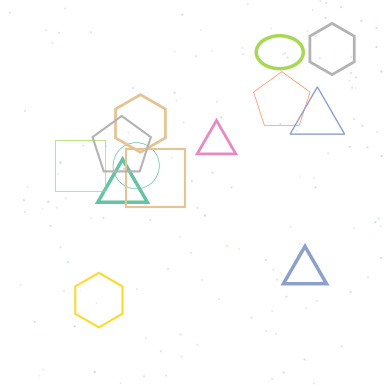[{"shape": "circle", "thickness": 0.5, "radius": 0.3, "center": [0.354, 0.57]}, {"shape": "triangle", "thickness": 2.5, "radius": 0.37, "center": [0.318, 0.512]}, {"shape": "pentagon", "thickness": 0.5, "radius": 0.39, "center": [0.732, 0.737]}, {"shape": "triangle", "thickness": 1, "radius": 0.41, "center": [0.824, 0.692]}, {"shape": "triangle", "thickness": 2.5, "radius": 0.32, "center": [0.792, 0.295]}, {"shape": "triangle", "thickness": 2, "radius": 0.29, "center": [0.562, 0.629]}, {"shape": "square", "thickness": 0.5, "radius": 0.33, "center": [0.208, 0.571]}, {"shape": "oval", "thickness": 2.5, "radius": 0.31, "center": [0.727, 0.864]}, {"shape": "hexagon", "thickness": 1.5, "radius": 0.35, "center": [0.257, 0.221]}, {"shape": "square", "thickness": 1.5, "radius": 0.38, "center": [0.404, 0.538]}, {"shape": "hexagon", "thickness": 2, "radius": 0.37, "center": [0.365, 0.679]}, {"shape": "pentagon", "thickness": 1.5, "radius": 0.4, "center": [0.316, 0.619]}, {"shape": "hexagon", "thickness": 2, "radius": 0.33, "center": [0.863, 0.873]}]